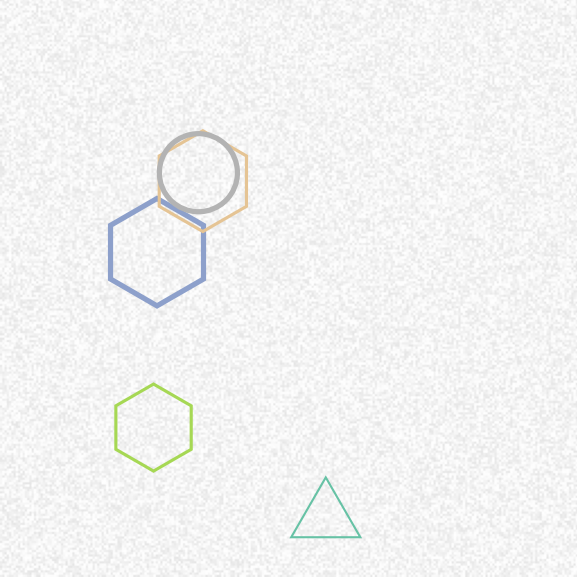[{"shape": "triangle", "thickness": 1, "radius": 0.35, "center": [0.564, 0.103]}, {"shape": "hexagon", "thickness": 2.5, "radius": 0.46, "center": [0.272, 0.562]}, {"shape": "hexagon", "thickness": 1.5, "radius": 0.38, "center": [0.266, 0.259]}, {"shape": "hexagon", "thickness": 1.5, "radius": 0.44, "center": [0.351, 0.685]}, {"shape": "circle", "thickness": 2.5, "radius": 0.34, "center": [0.344, 0.7]}]